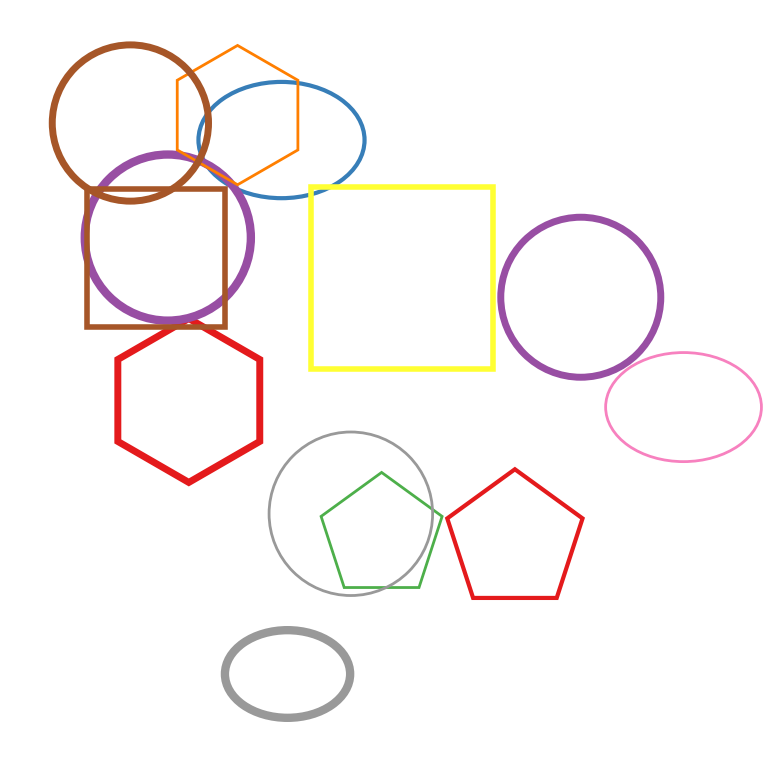[{"shape": "hexagon", "thickness": 2.5, "radius": 0.53, "center": [0.245, 0.48]}, {"shape": "pentagon", "thickness": 1.5, "radius": 0.46, "center": [0.669, 0.298]}, {"shape": "oval", "thickness": 1.5, "radius": 0.54, "center": [0.366, 0.818]}, {"shape": "pentagon", "thickness": 1, "radius": 0.41, "center": [0.496, 0.304]}, {"shape": "circle", "thickness": 2.5, "radius": 0.52, "center": [0.754, 0.614]}, {"shape": "circle", "thickness": 3, "radius": 0.54, "center": [0.218, 0.691]}, {"shape": "hexagon", "thickness": 1, "radius": 0.45, "center": [0.309, 0.851]}, {"shape": "square", "thickness": 2, "radius": 0.59, "center": [0.522, 0.639]}, {"shape": "circle", "thickness": 2.5, "radius": 0.51, "center": [0.169, 0.84]}, {"shape": "square", "thickness": 2, "radius": 0.45, "center": [0.203, 0.665]}, {"shape": "oval", "thickness": 1, "radius": 0.51, "center": [0.888, 0.471]}, {"shape": "circle", "thickness": 1, "radius": 0.53, "center": [0.456, 0.333]}, {"shape": "oval", "thickness": 3, "radius": 0.41, "center": [0.373, 0.125]}]